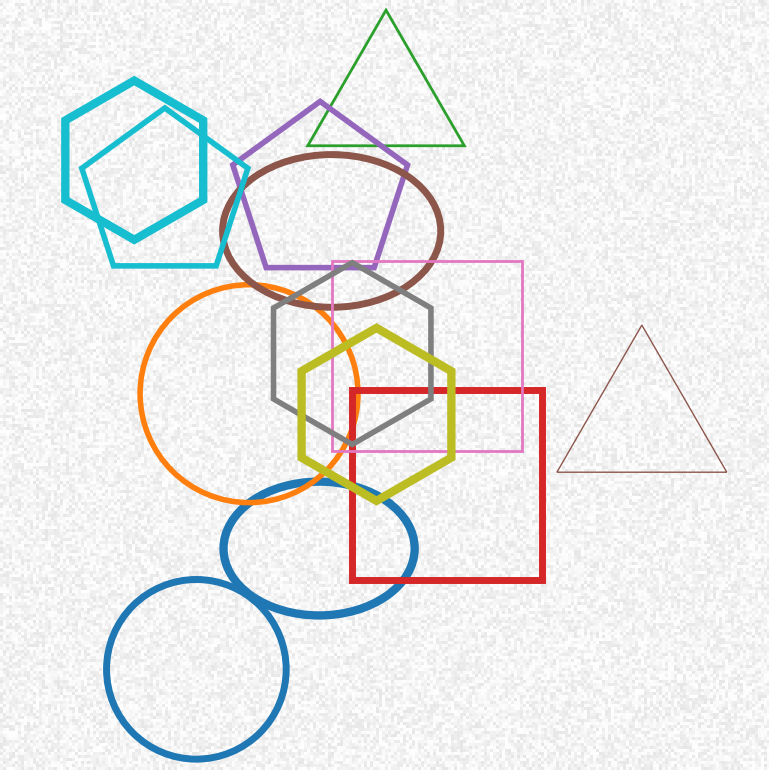[{"shape": "oval", "thickness": 3, "radius": 0.62, "center": [0.414, 0.288]}, {"shape": "circle", "thickness": 2.5, "radius": 0.58, "center": [0.255, 0.131]}, {"shape": "circle", "thickness": 2, "radius": 0.71, "center": [0.323, 0.489]}, {"shape": "triangle", "thickness": 1, "radius": 0.59, "center": [0.501, 0.869]}, {"shape": "square", "thickness": 2.5, "radius": 0.62, "center": [0.581, 0.37]}, {"shape": "pentagon", "thickness": 2, "radius": 0.6, "center": [0.416, 0.749]}, {"shape": "triangle", "thickness": 0.5, "radius": 0.64, "center": [0.834, 0.45]}, {"shape": "oval", "thickness": 2.5, "radius": 0.71, "center": [0.431, 0.7]}, {"shape": "square", "thickness": 1, "radius": 0.62, "center": [0.554, 0.538]}, {"shape": "hexagon", "thickness": 2, "radius": 0.59, "center": [0.457, 0.541]}, {"shape": "hexagon", "thickness": 3, "radius": 0.56, "center": [0.489, 0.462]}, {"shape": "hexagon", "thickness": 3, "radius": 0.52, "center": [0.174, 0.792]}, {"shape": "pentagon", "thickness": 2, "radius": 0.57, "center": [0.214, 0.746]}]